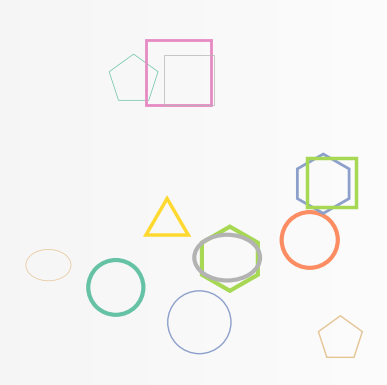[{"shape": "pentagon", "thickness": 0.5, "radius": 0.33, "center": [0.345, 0.793]}, {"shape": "circle", "thickness": 3, "radius": 0.36, "center": [0.299, 0.253]}, {"shape": "circle", "thickness": 3, "radius": 0.36, "center": [0.799, 0.377]}, {"shape": "circle", "thickness": 1, "radius": 0.41, "center": [0.514, 0.163]}, {"shape": "hexagon", "thickness": 2, "radius": 0.39, "center": [0.834, 0.523]}, {"shape": "square", "thickness": 2, "radius": 0.42, "center": [0.461, 0.812]}, {"shape": "hexagon", "thickness": 3, "radius": 0.42, "center": [0.593, 0.328]}, {"shape": "square", "thickness": 2.5, "radius": 0.32, "center": [0.856, 0.526]}, {"shape": "triangle", "thickness": 2.5, "radius": 0.32, "center": [0.431, 0.421]}, {"shape": "oval", "thickness": 0.5, "radius": 0.29, "center": [0.125, 0.311]}, {"shape": "pentagon", "thickness": 1, "radius": 0.3, "center": [0.878, 0.12]}, {"shape": "square", "thickness": 0.5, "radius": 0.33, "center": [0.488, 0.792]}, {"shape": "oval", "thickness": 3, "radius": 0.42, "center": [0.586, 0.331]}]